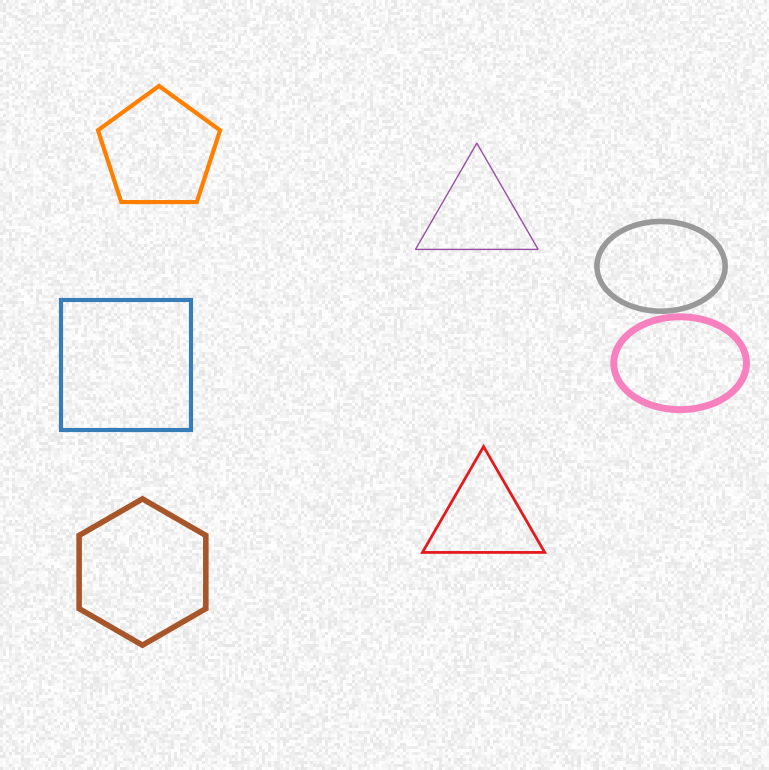[{"shape": "triangle", "thickness": 1, "radius": 0.46, "center": [0.628, 0.328]}, {"shape": "square", "thickness": 1.5, "radius": 0.42, "center": [0.164, 0.526]}, {"shape": "triangle", "thickness": 0.5, "radius": 0.46, "center": [0.619, 0.722]}, {"shape": "pentagon", "thickness": 1.5, "radius": 0.42, "center": [0.207, 0.805]}, {"shape": "hexagon", "thickness": 2, "radius": 0.48, "center": [0.185, 0.257]}, {"shape": "oval", "thickness": 2.5, "radius": 0.43, "center": [0.883, 0.528]}, {"shape": "oval", "thickness": 2, "radius": 0.42, "center": [0.858, 0.654]}]